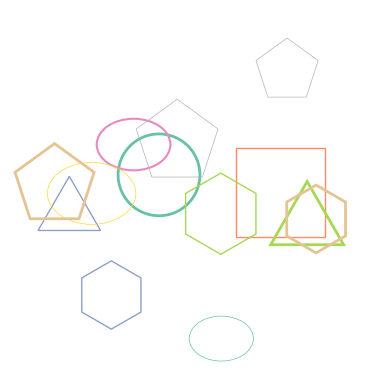[{"shape": "oval", "thickness": 0.5, "radius": 0.42, "center": [0.575, 0.121]}, {"shape": "circle", "thickness": 2, "radius": 0.53, "center": [0.413, 0.546]}, {"shape": "square", "thickness": 1, "radius": 0.58, "center": [0.729, 0.5]}, {"shape": "hexagon", "thickness": 1, "radius": 0.44, "center": [0.289, 0.234]}, {"shape": "triangle", "thickness": 1, "radius": 0.47, "center": [0.18, 0.448]}, {"shape": "oval", "thickness": 1.5, "radius": 0.48, "center": [0.347, 0.625]}, {"shape": "hexagon", "thickness": 1, "radius": 0.53, "center": [0.573, 0.445]}, {"shape": "triangle", "thickness": 2, "radius": 0.55, "center": [0.798, 0.419]}, {"shape": "oval", "thickness": 0.5, "radius": 0.57, "center": [0.238, 0.498]}, {"shape": "pentagon", "thickness": 2, "radius": 0.54, "center": [0.142, 0.519]}, {"shape": "hexagon", "thickness": 2, "radius": 0.44, "center": [0.821, 0.431]}, {"shape": "pentagon", "thickness": 0.5, "radius": 0.42, "center": [0.746, 0.816]}, {"shape": "pentagon", "thickness": 0.5, "radius": 0.56, "center": [0.46, 0.631]}]